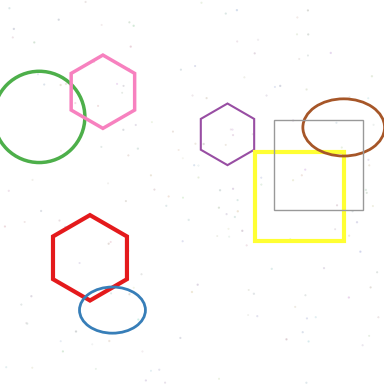[{"shape": "hexagon", "thickness": 3, "radius": 0.55, "center": [0.234, 0.33]}, {"shape": "oval", "thickness": 2, "radius": 0.43, "center": [0.292, 0.195]}, {"shape": "circle", "thickness": 2.5, "radius": 0.59, "center": [0.102, 0.696]}, {"shape": "hexagon", "thickness": 1.5, "radius": 0.4, "center": [0.591, 0.651]}, {"shape": "square", "thickness": 3, "radius": 0.58, "center": [0.778, 0.489]}, {"shape": "oval", "thickness": 2, "radius": 0.53, "center": [0.893, 0.669]}, {"shape": "hexagon", "thickness": 2.5, "radius": 0.48, "center": [0.267, 0.762]}, {"shape": "square", "thickness": 1, "radius": 0.58, "center": [0.828, 0.571]}]